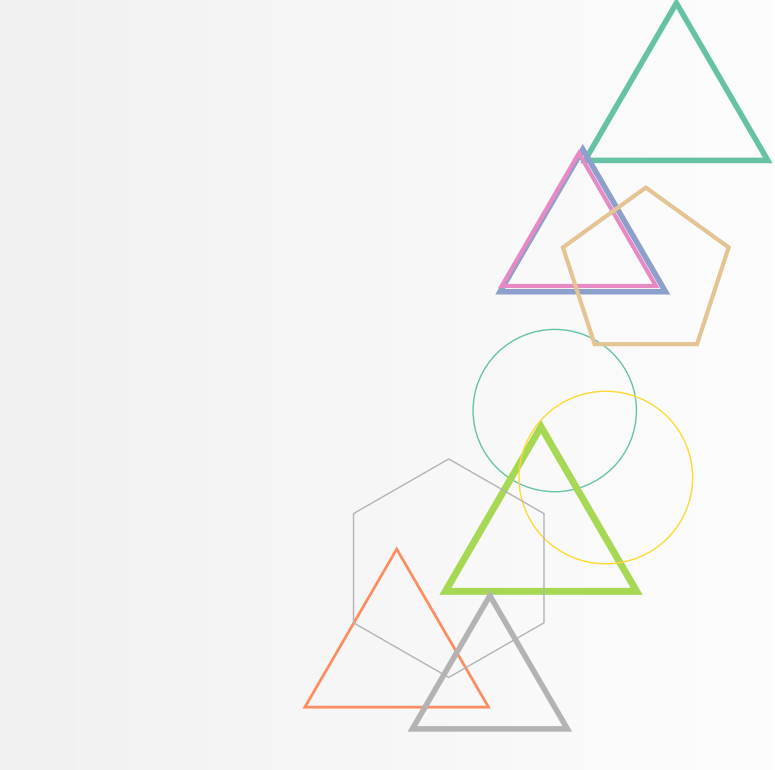[{"shape": "triangle", "thickness": 2, "radius": 0.68, "center": [0.873, 0.86]}, {"shape": "circle", "thickness": 0.5, "radius": 0.53, "center": [0.716, 0.467]}, {"shape": "triangle", "thickness": 1, "radius": 0.68, "center": [0.512, 0.15]}, {"shape": "triangle", "thickness": 2, "radius": 0.62, "center": [0.752, 0.683]}, {"shape": "triangle", "thickness": 1.5, "radius": 0.57, "center": [0.747, 0.686]}, {"shape": "triangle", "thickness": 2.5, "radius": 0.71, "center": [0.698, 0.303]}, {"shape": "circle", "thickness": 0.5, "radius": 0.56, "center": [0.782, 0.38]}, {"shape": "pentagon", "thickness": 1.5, "radius": 0.56, "center": [0.833, 0.644]}, {"shape": "hexagon", "thickness": 0.5, "radius": 0.71, "center": [0.579, 0.262]}, {"shape": "triangle", "thickness": 2, "radius": 0.58, "center": [0.632, 0.111]}]